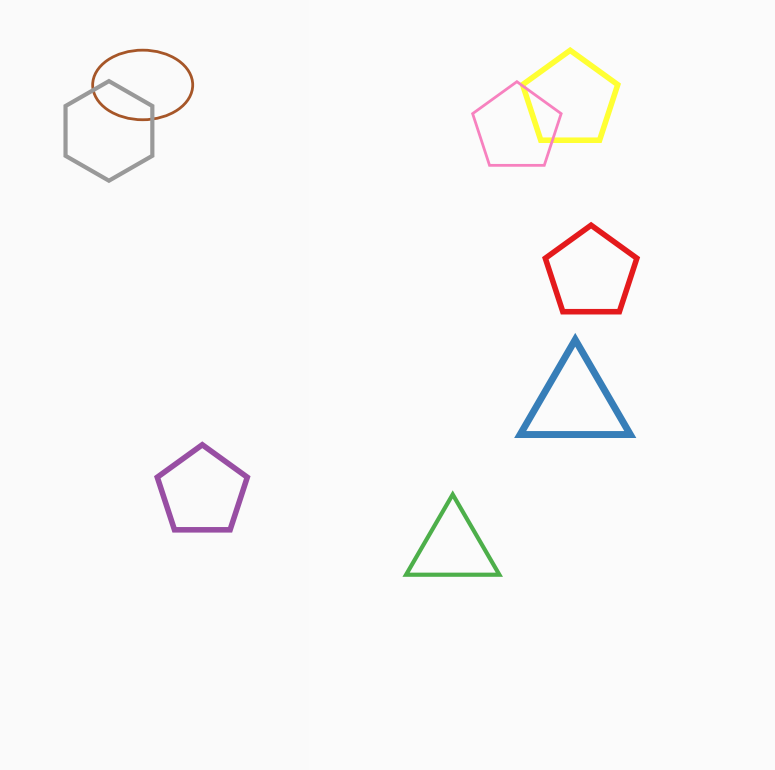[{"shape": "pentagon", "thickness": 2, "radius": 0.31, "center": [0.763, 0.645]}, {"shape": "triangle", "thickness": 2.5, "radius": 0.41, "center": [0.742, 0.477]}, {"shape": "triangle", "thickness": 1.5, "radius": 0.35, "center": [0.584, 0.288]}, {"shape": "pentagon", "thickness": 2, "radius": 0.31, "center": [0.261, 0.361]}, {"shape": "pentagon", "thickness": 2, "radius": 0.32, "center": [0.736, 0.87]}, {"shape": "oval", "thickness": 1, "radius": 0.32, "center": [0.184, 0.89]}, {"shape": "pentagon", "thickness": 1, "radius": 0.3, "center": [0.667, 0.834]}, {"shape": "hexagon", "thickness": 1.5, "radius": 0.32, "center": [0.141, 0.83]}]